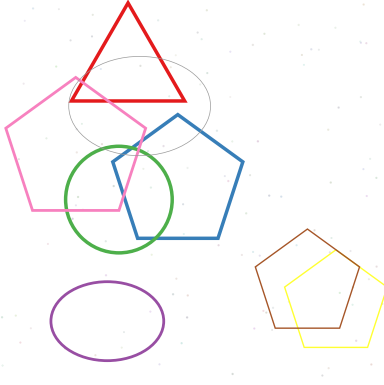[{"shape": "triangle", "thickness": 2.5, "radius": 0.85, "center": [0.333, 0.823]}, {"shape": "pentagon", "thickness": 2.5, "radius": 0.89, "center": [0.462, 0.525]}, {"shape": "circle", "thickness": 2.5, "radius": 0.69, "center": [0.309, 0.482]}, {"shape": "oval", "thickness": 2, "radius": 0.73, "center": [0.279, 0.166]}, {"shape": "pentagon", "thickness": 1, "radius": 0.7, "center": [0.872, 0.211]}, {"shape": "pentagon", "thickness": 1, "radius": 0.71, "center": [0.799, 0.263]}, {"shape": "pentagon", "thickness": 2, "radius": 0.95, "center": [0.197, 0.608]}, {"shape": "oval", "thickness": 0.5, "radius": 0.92, "center": [0.363, 0.725]}]